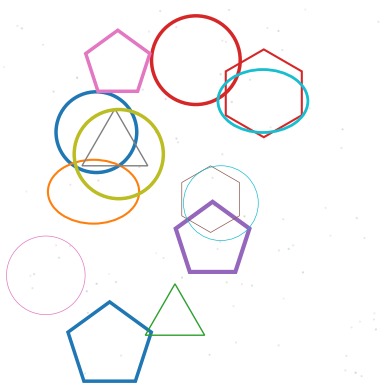[{"shape": "pentagon", "thickness": 2.5, "radius": 0.57, "center": [0.285, 0.102]}, {"shape": "circle", "thickness": 2.5, "radius": 0.52, "center": [0.25, 0.657]}, {"shape": "oval", "thickness": 1.5, "radius": 0.59, "center": [0.243, 0.502]}, {"shape": "triangle", "thickness": 1, "radius": 0.44, "center": [0.455, 0.174]}, {"shape": "hexagon", "thickness": 1.5, "radius": 0.57, "center": [0.685, 0.758]}, {"shape": "circle", "thickness": 2.5, "radius": 0.58, "center": [0.509, 0.844]}, {"shape": "pentagon", "thickness": 3, "radius": 0.5, "center": [0.552, 0.375]}, {"shape": "hexagon", "thickness": 0.5, "radius": 0.43, "center": [0.547, 0.483]}, {"shape": "circle", "thickness": 0.5, "radius": 0.51, "center": [0.119, 0.285]}, {"shape": "pentagon", "thickness": 2.5, "radius": 0.44, "center": [0.306, 0.834]}, {"shape": "triangle", "thickness": 1, "radius": 0.49, "center": [0.298, 0.619]}, {"shape": "circle", "thickness": 2.5, "radius": 0.58, "center": [0.308, 0.6]}, {"shape": "oval", "thickness": 2, "radius": 0.58, "center": [0.683, 0.738]}, {"shape": "circle", "thickness": 0.5, "radius": 0.49, "center": [0.574, 0.472]}]